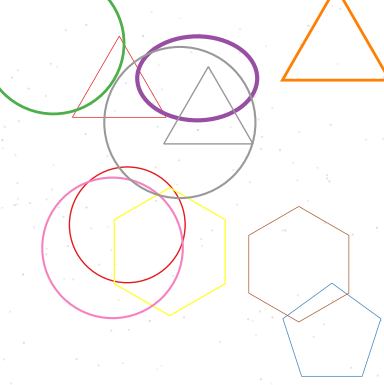[{"shape": "triangle", "thickness": 0.5, "radius": 0.7, "center": [0.31, 0.766]}, {"shape": "circle", "thickness": 1, "radius": 0.75, "center": [0.331, 0.416]}, {"shape": "pentagon", "thickness": 0.5, "radius": 0.67, "center": [0.862, 0.131]}, {"shape": "circle", "thickness": 2, "radius": 0.92, "center": [0.139, 0.887]}, {"shape": "oval", "thickness": 3, "radius": 0.78, "center": [0.512, 0.796]}, {"shape": "triangle", "thickness": 2, "radius": 0.8, "center": [0.873, 0.872]}, {"shape": "hexagon", "thickness": 1, "radius": 0.83, "center": [0.441, 0.346]}, {"shape": "hexagon", "thickness": 0.5, "radius": 0.75, "center": [0.776, 0.314]}, {"shape": "circle", "thickness": 1.5, "radius": 0.91, "center": [0.292, 0.356]}, {"shape": "circle", "thickness": 1.5, "radius": 0.98, "center": [0.467, 0.682]}, {"shape": "triangle", "thickness": 1, "radius": 0.67, "center": [0.541, 0.693]}]